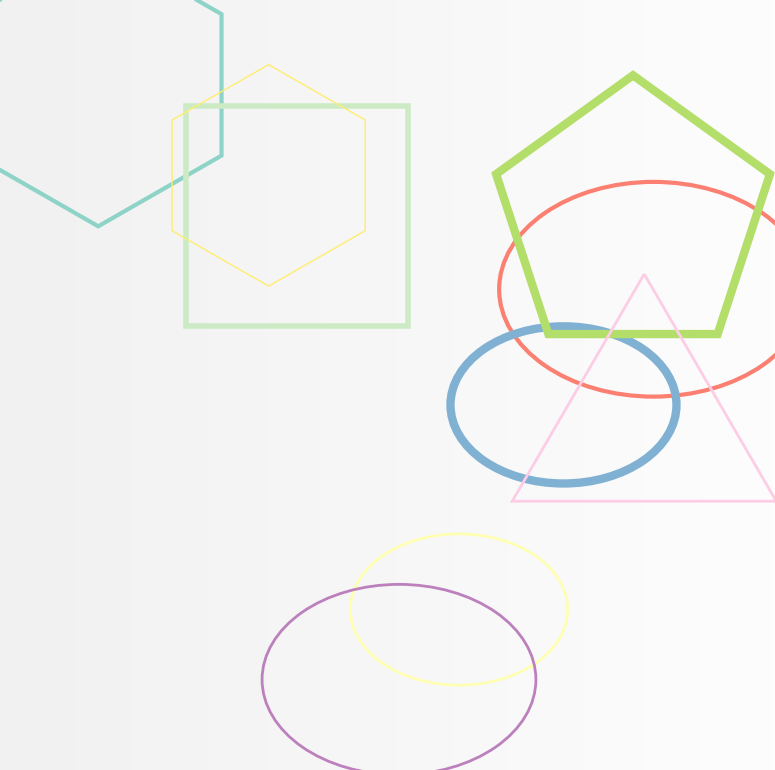[{"shape": "hexagon", "thickness": 1.5, "radius": 0.92, "center": [0.127, 0.89]}, {"shape": "oval", "thickness": 1, "radius": 0.7, "center": [0.592, 0.208]}, {"shape": "oval", "thickness": 1.5, "radius": 1.0, "center": [0.843, 0.624]}, {"shape": "oval", "thickness": 3, "radius": 0.73, "center": [0.727, 0.474]}, {"shape": "pentagon", "thickness": 3, "radius": 0.93, "center": [0.817, 0.716]}, {"shape": "triangle", "thickness": 1, "radius": 0.98, "center": [0.831, 0.447]}, {"shape": "oval", "thickness": 1, "radius": 0.88, "center": [0.515, 0.117]}, {"shape": "square", "thickness": 2, "radius": 0.72, "center": [0.383, 0.72]}, {"shape": "hexagon", "thickness": 0.5, "radius": 0.72, "center": [0.347, 0.772]}]